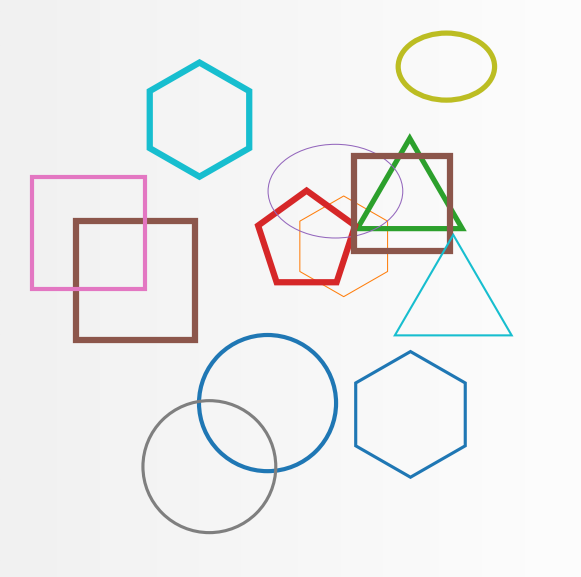[{"shape": "circle", "thickness": 2, "radius": 0.59, "center": [0.46, 0.301]}, {"shape": "hexagon", "thickness": 1.5, "radius": 0.54, "center": [0.706, 0.282]}, {"shape": "hexagon", "thickness": 0.5, "radius": 0.44, "center": [0.591, 0.573]}, {"shape": "triangle", "thickness": 2.5, "radius": 0.52, "center": [0.705, 0.655]}, {"shape": "pentagon", "thickness": 3, "radius": 0.44, "center": [0.528, 0.581]}, {"shape": "oval", "thickness": 0.5, "radius": 0.58, "center": [0.577, 0.668]}, {"shape": "square", "thickness": 3, "radius": 0.41, "center": [0.692, 0.646]}, {"shape": "square", "thickness": 3, "radius": 0.51, "center": [0.233, 0.513]}, {"shape": "square", "thickness": 2, "radius": 0.49, "center": [0.153, 0.596]}, {"shape": "circle", "thickness": 1.5, "radius": 0.57, "center": [0.36, 0.191]}, {"shape": "oval", "thickness": 2.5, "radius": 0.41, "center": [0.768, 0.884]}, {"shape": "triangle", "thickness": 1, "radius": 0.58, "center": [0.78, 0.476]}, {"shape": "hexagon", "thickness": 3, "radius": 0.49, "center": [0.343, 0.792]}]